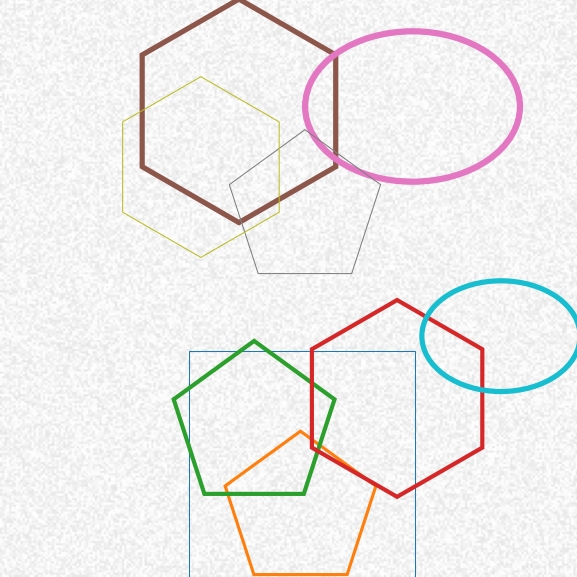[{"shape": "square", "thickness": 0.5, "radius": 0.98, "center": [0.523, 0.196]}, {"shape": "pentagon", "thickness": 1.5, "radius": 0.69, "center": [0.52, 0.115]}, {"shape": "pentagon", "thickness": 2, "radius": 0.73, "center": [0.44, 0.262]}, {"shape": "hexagon", "thickness": 2, "radius": 0.85, "center": [0.688, 0.309]}, {"shape": "hexagon", "thickness": 2.5, "radius": 0.97, "center": [0.414, 0.807]}, {"shape": "oval", "thickness": 3, "radius": 0.93, "center": [0.714, 0.815]}, {"shape": "pentagon", "thickness": 0.5, "radius": 0.69, "center": [0.528, 0.637]}, {"shape": "hexagon", "thickness": 0.5, "radius": 0.78, "center": [0.348, 0.71]}, {"shape": "oval", "thickness": 2.5, "radius": 0.68, "center": [0.867, 0.417]}]